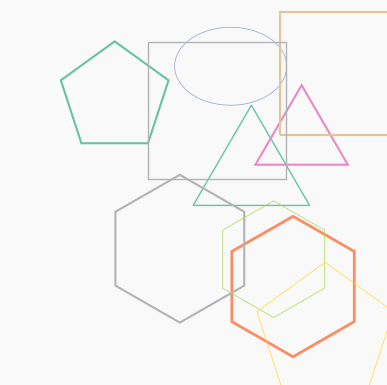[{"shape": "pentagon", "thickness": 1.5, "radius": 0.73, "center": [0.296, 0.746]}, {"shape": "triangle", "thickness": 1, "radius": 0.87, "center": [0.649, 0.553]}, {"shape": "hexagon", "thickness": 2, "radius": 0.91, "center": [0.756, 0.256]}, {"shape": "oval", "thickness": 0.5, "radius": 0.72, "center": [0.595, 0.828]}, {"shape": "triangle", "thickness": 1.5, "radius": 0.69, "center": [0.778, 0.641]}, {"shape": "hexagon", "thickness": 0.5, "radius": 0.76, "center": [0.706, 0.327]}, {"shape": "pentagon", "thickness": 0.5, "radius": 0.93, "center": [0.839, 0.133]}, {"shape": "square", "thickness": 1.5, "radius": 0.8, "center": [0.882, 0.809]}, {"shape": "square", "thickness": 1, "radius": 0.89, "center": [0.56, 0.713]}, {"shape": "hexagon", "thickness": 1.5, "radius": 0.96, "center": [0.464, 0.354]}]